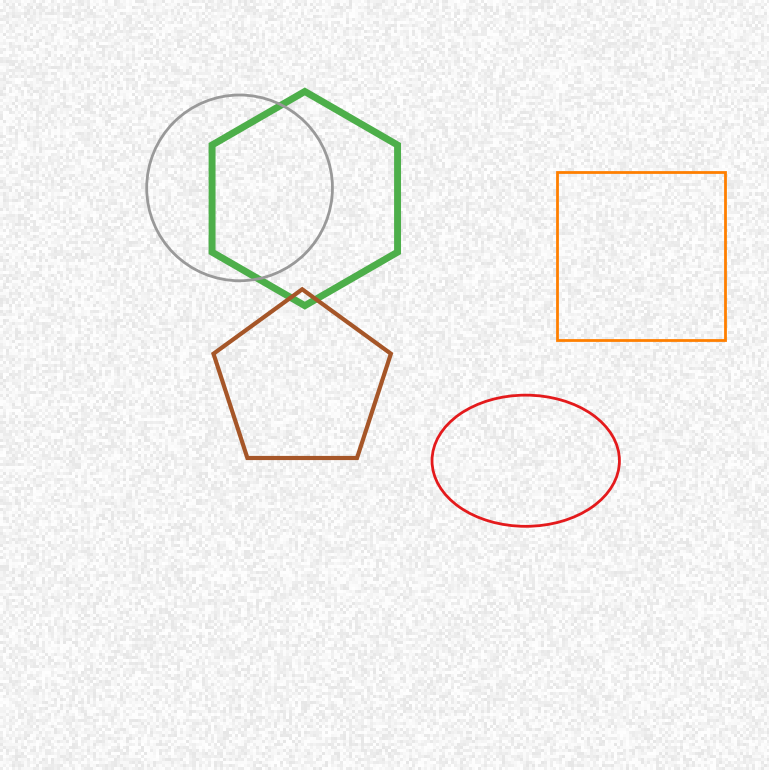[{"shape": "oval", "thickness": 1, "radius": 0.61, "center": [0.683, 0.402]}, {"shape": "hexagon", "thickness": 2.5, "radius": 0.7, "center": [0.396, 0.742]}, {"shape": "square", "thickness": 1, "radius": 0.55, "center": [0.833, 0.668]}, {"shape": "pentagon", "thickness": 1.5, "radius": 0.61, "center": [0.392, 0.503]}, {"shape": "circle", "thickness": 1, "radius": 0.6, "center": [0.311, 0.756]}]